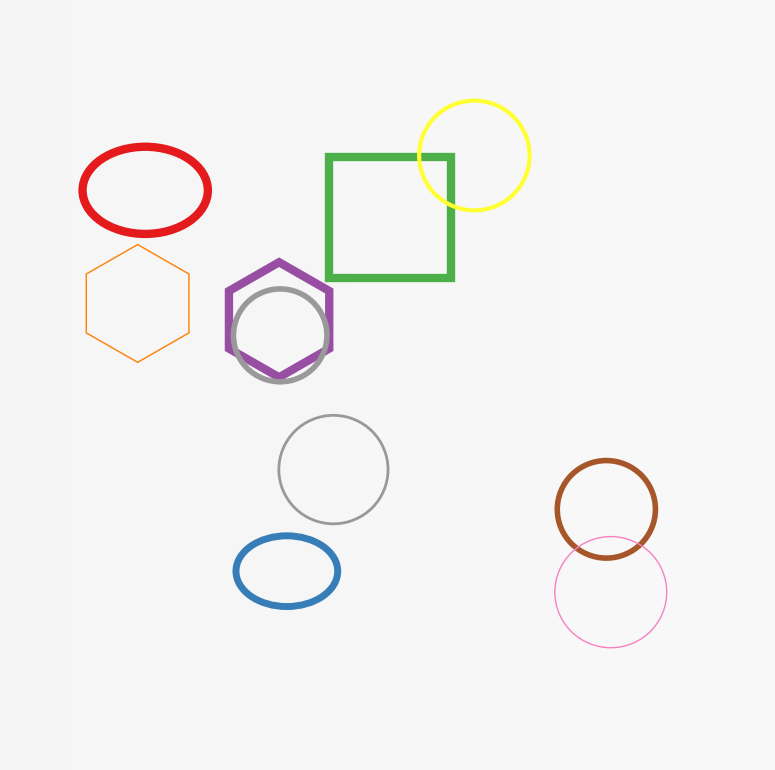[{"shape": "oval", "thickness": 3, "radius": 0.4, "center": [0.187, 0.753]}, {"shape": "oval", "thickness": 2.5, "radius": 0.33, "center": [0.37, 0.258]}, {"shape": "square", "thickness": 3, "radius": 0.39, "center": [0.503, 0.718]}, {"shape": "hexagon", "thickness": 3, "radius": 0.37, "center": [0.36, 0.585]}, {"shape": "hexagon", "thickness": 0.5, "radius": 0.38, "center": [0.178, 0.606]}, {"shape": "circle", "thickness": 1.5, "radius": 0.36, "center": [0.612, 0.798]}, {"shape": "circle", "thickness": 2, "radius": 0.32, "center": [0.782, 0.339]}, {"shape": "circle", "thickness": 0.5, "radius": 0.36, "center": [0.788, 0.231]}, {"shape": "circle", "thickness": 1, "radius": 0.35, "center": [0.43, 0.39]}, {"shape": "circle", "thickness": 2, "radius": 0.3, "center": [0.362, 0.564]}]